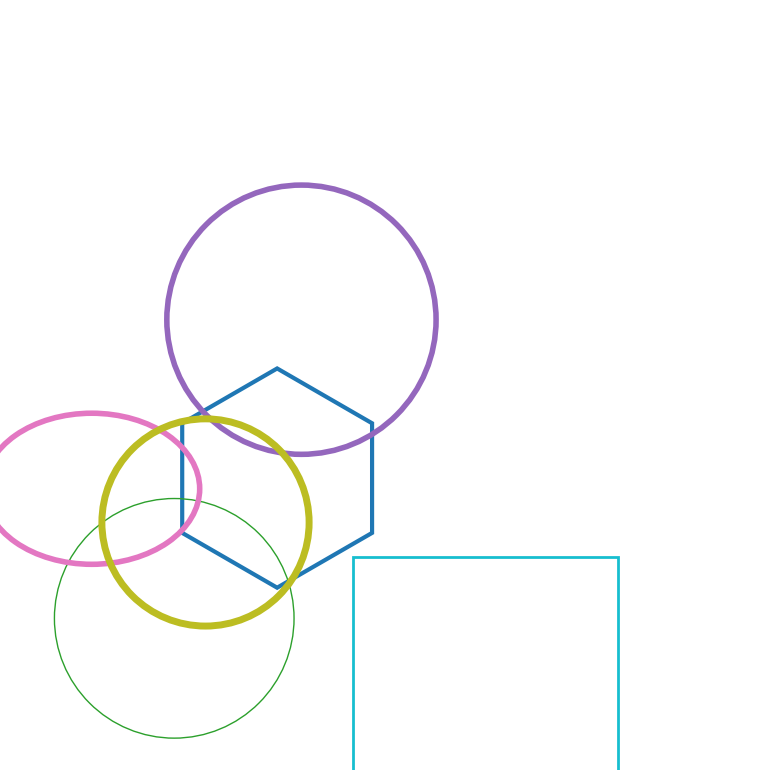[{"shape": "hexagon", "thickness": 1.5, "radius": 0.71, "center": [0.36, 0.379]}, {"shape": "circle", "thickness": 0.5, "radius": 0.78, "center": [0.226, 0.197]}, {"shape": "circle", "thickness": 2, "radius": 0.87, "center": [0.391, 0.585]}, {"shape": "oval", "thickness": 2, "radius": 0.7, "center": [0.119, 0.365]}, {"shape": "circle", "thickness": 2.5, "radius": 0.67, "center": [0.267, 0.321]}, {"shape": "square", "thickness": 1, "radius": 0.86, "center": [0.631, 0.105]}]